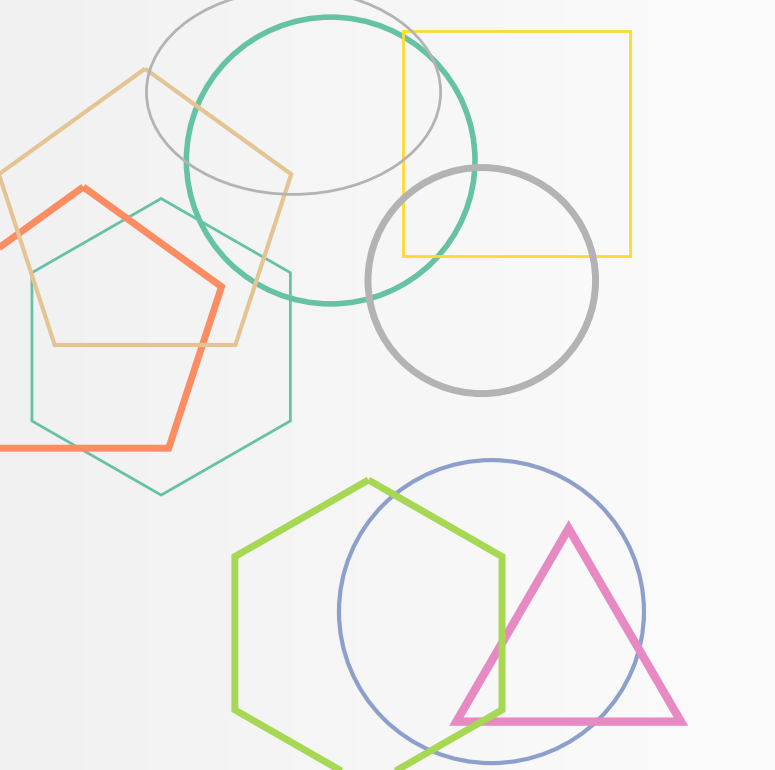[{"shape": "circle", "thickness": 2, "radius": 0.93, "center": [0.427, 0.792]}, {"shape": "hexagon", "thickness": 1, "radius": 0.96, "center": [0.208, 0.55]}, {"shape": "pentagon", "thickness": 2.5, "radius": 0.94, "center": [0.107, 0.57]}, {"shape": "circle", "thickness": 1.5, "radius": 0.98, "center": [0.634, 0.206]}, {"shape": "triangle", "thickness": 3, "radius": 0.84, "center": [0.734, 0.146]}, {"shape": "hexagon", "thickness": 2.5, "radius": 1.0, "center": [0.475, 0.178]}, {"shape": "square", "thickness": 1, "radius": 0.73, "center": [0.666, 0.814]}, {"shape": "pentagon", "thickness": 1.5, "radius": 0.99, "center": [0.187, 0.712]}, {"shape": "oval", "thickness": 1, "radius": 0.95, "center": [0.379, 0.88]}, {"shape": "circle", "thickness": 2.5, "radius": 0.73, "center": [0.622, 0.636]}]